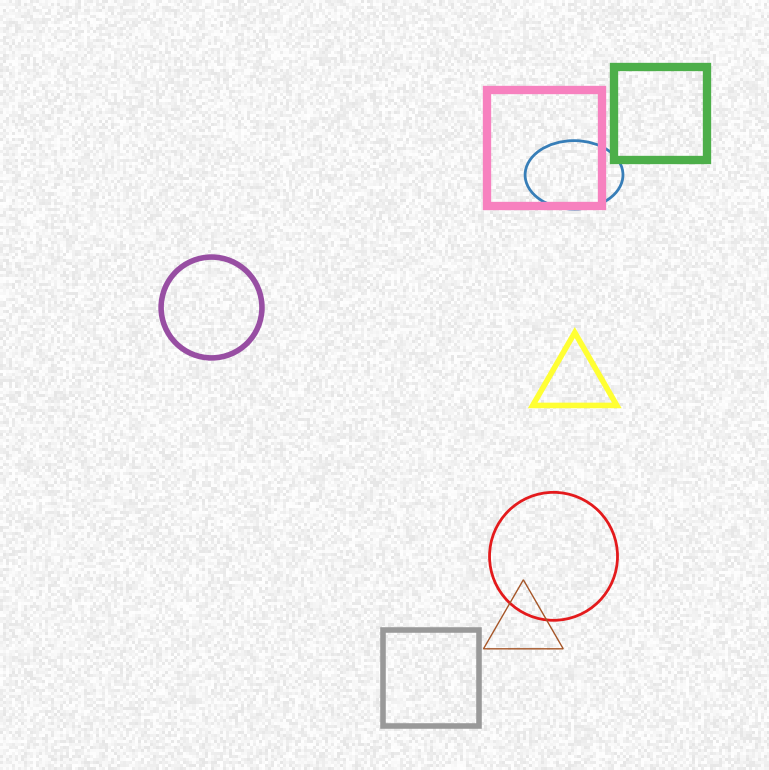[{"shape": "circle", "thickness": 1, "radius": 0.42, "center": [0.719, 0.278]}, {"shape": "oval", "thickness": 1, "radius": 0.32, "center": [0.745, 0.773]}, {"shape": "square", "thickness": 3, "radius": 0.3, "center": [0.858, 0.852]}, {"shape": "circle", "thickness": 2, "radius": 0.33, "center": [0.275, 0.601]}, {"shape": "triangle", "thickness": 2, "radius": 0.32, "center": [0.746, 0.505]}, {"shape": "triangle", "thickness": 0.5, "radius": 0.3, "center": [0.68, 0.187]}, {"shape": "square", "thickness": 3, "radius": 0.37, "center": [0.707, 0.808]}, {"shape": "square", "thickness": 2, "radius": 0.31, "center": [0.56, 0.12]}]